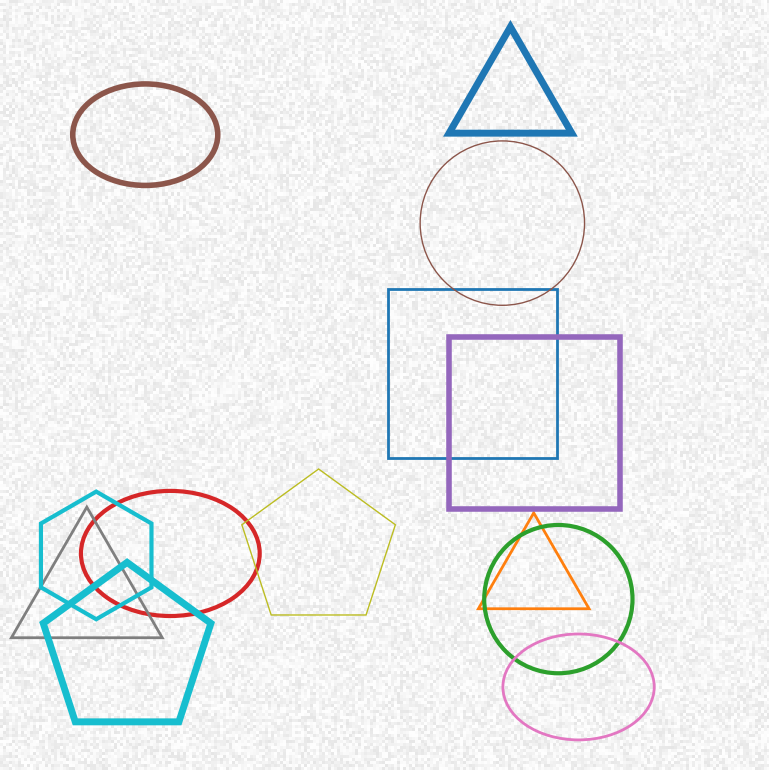[{"shape": "triangle", "thickness": 2.5, "radius": 0.46, "center": [0.663, 0.873]}, {"shape": "square", "thickness": 1, "radius": 0.55, "center": [0.614, 0.515]}, {"shape": "triangle", "thickness": 1, "radius": 0.41, "center": [0.693, 0.251]}, {"shape": "circle", "thickness": 1.5, "radius": 0.48, "center": [0.725, 0.222]}, {"shape": "oval", "thickness": 1.5, "radius": 0.58, "center": [0.221, 0.281]}, {"shape": "square", "thickness": 2, "radius": 0.56, "center": [0.694, 0.451]}, {"shape": "circle", "thickness": 0.5, "radius": 0.53, "center": [0.652, 0.71]}, {"shape": "oval", "thickness": 2, "radius": 0.47, "center": [0.189, 0.825]}, {"shape": "oval", "thickness": 1, "radius": 0.49, "center": [0.751, 0.108]}, {"shape": "triangle", "thickness": 1, "radius": 0.57, "center": [0.113, 0.228]}, {"shape": "pentagon", "thickness": 0.5, "radius": 0.52, "center": [0.414, 0.286]}, {"shape": "pentagon", "thickness": 2.5, "radius": 0.57, "center": [0.165, 0.155]}, {"shape": "hexagon", "thickness": 1.5, "radius": 0.41, "center": [0.125, 0.279]}]